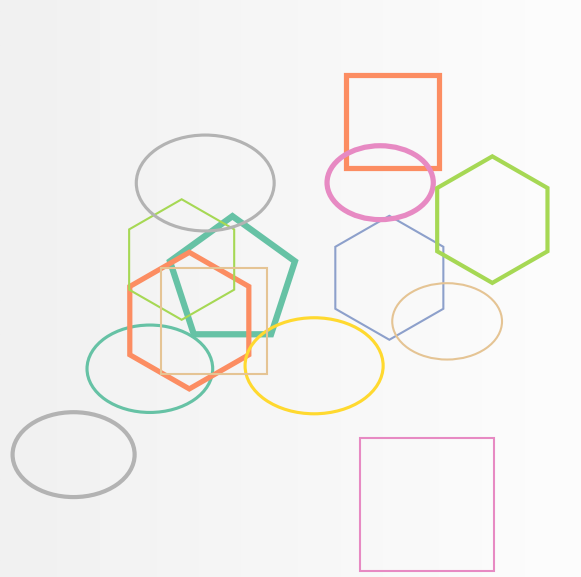[{"shape": "oval", "thickness": 1.5, "radius": 0.54, "center": [0.258, 0.361]}, {"shape": "pentagon", "thickness": 3, "radius": 0.57, "center": [0.4, 0.512]}, {"shape": "square", "thickness": 2.5, "radius": 0.4, "center": [0.675, 0.789]}, {"shape": "hexagon", "thickness": 2.5, "radius": 0.59, "center": [0.326, 0.444]}, {"shape": "hexagon", "thickness": 1, "radius": 0.54, "center": [0.67, 0.518]}, {"shape": "oval", "thickness": 2.5, "radius": 0.46, "center": [0.654, 0.683]}, {"shape": "square", "thickness": 1, "radius": 0.58, "center": [0.735, 0.125]}, {"shape": "hexagon", "thickness": 1, "radius": 0.52, "center": [0.313, 0.55]}, {"shape": "hexagon", "thickness": 2, "radius": 0.55, "center": [0.847, 0.619]}, {"shape": "oval", "thickness": 1.5, "radius": 0.59, "center": [0.54, 0.366]}, {"shape": "oval", "thickness": 1, "radius": 0.47, "center": [0.769, 0.443]}, {"shape": "square", "thickness": 1, "radius": 0.46, "center": [0.369, 0.443]}, {"shape": "oval", "thickness": 2, "radius": 0.52, "center": [0.127, 0.212]}, {"shape": "oval", "thickness": 1.5, "radius": 0.59, "center": [0.353, 0.682]}]